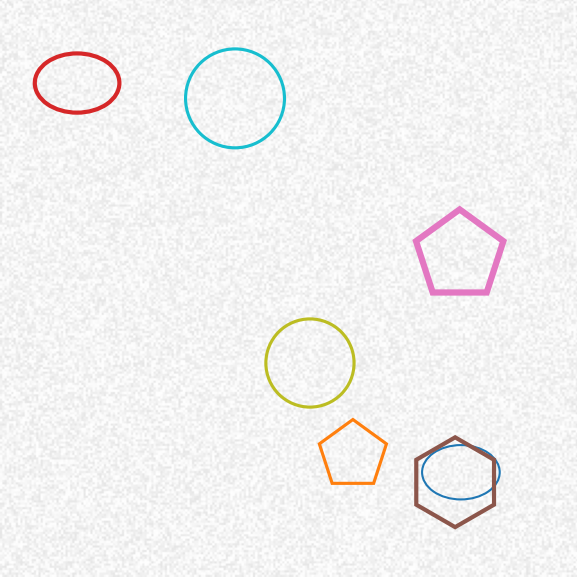[{"shape": "oval", "thickness": 1, "radius": 0.34, "center": [0.798, 0.181]}, {"shape": "pentagon", "thickness": 1.5, "radius": 0.31, "center": [0.611, 0.212]}, {"shape": "oval", "thickness": 2, "radius": 0.37, "center": [0.133, 0.855]}, {"shape": "hexagon", "thickness": 2, "radius": 0.39, "center": [0.788, 0.164]}, {"shape": "pentagon", "thickness": 3, "radius": 0.4, "center": [0.796, 0.557]}, {"shape": "circle", "thickness": 1.5, "radius": 0.38, "center": [0.537, 0.371]}, {"shape": "circle", "thickness": 1.5, "radius": 0.43, "center": [0.407, 0.829]}]